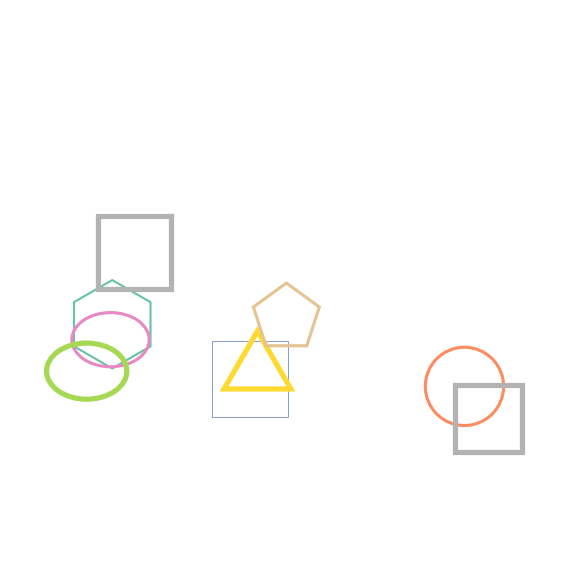[{"shape": "hexagon", "thickness": 1, "radius": 0.38, "center": [0.194, 0.438]}, {"shape": "circle", "thickness": 1.5, "radius": 0.34, "center": [0.804, 0.33]}, {"shape": "square", "thickness": 0.5, "radius": 0.33, "center": [0.432, 0.344]}, {"shape": "oval", "thickness": 1.5, "radius": 0.33, "center": [0.191, 0.411]}, {"shape": "oval", "thickness": 2.5, "radius": 0.35, "center": [0.15, 0.356]}, {"shape": "triangle", "thickness": 2.5, "radius": 0.33, "center": [0.446, 0.359]}, {"shape": "pentagon", "thickness": 1.5, "radius": 0.3, "center": [0.496, 0.449]}, {"shape": "square", "thickness": 2.5, "radius": 0.29, "center": [0.845, 0.274]}, {"shape": "square", "thickness": 2.5, "radius": 0.31, "center": [0.233, 0.562]}]